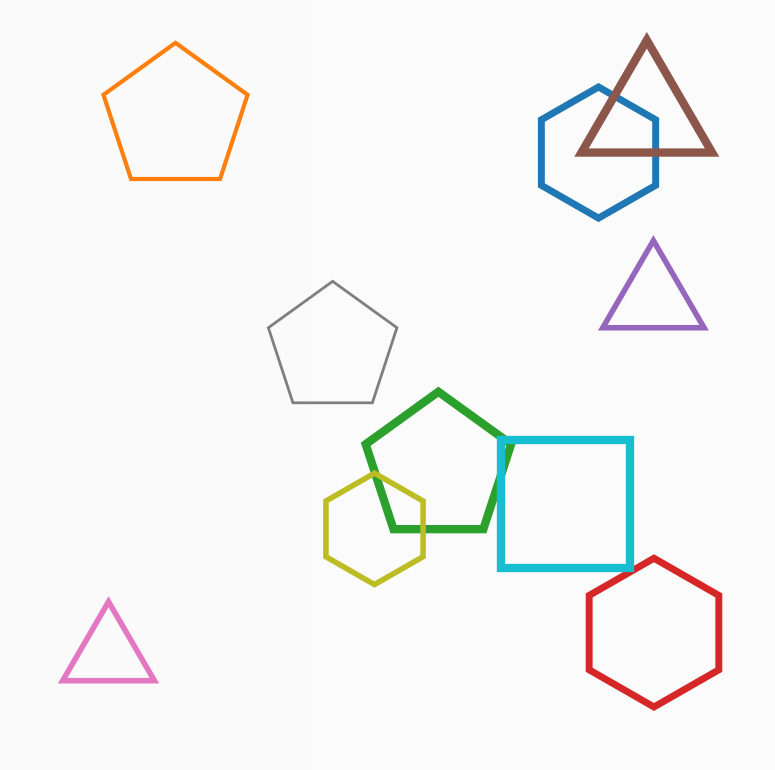[{"shape": "hexagon", "thickness": 2.5, "radius": 0.43, "center": [0.772, 0.802]}, {"shape": "pentagon", "thickness": 1.5, "radius": 0.49, "center": [0.226, 0.847]}, {"shape": "pentagon", "thickness": 3, "radius": 0.49, "center": [0.566, 0.393]}, {"shape": "hexagon", "thickness": 2.5, "radius": 0.48, "center": [0.844, 0.178]}, {"shape": "triangle", "thickness": 2, "radius": 0.38, "center": [0.843, 0.612]}, {"shape": "triangle", "thickness": 3, "radius": 0.49, "center": [0.835, 0.851]}, {"shape": "triangle", "thickness": 2, "radius": 0.34, "center": [0.14, 0.15]}, {"shape": "pentagon", "thickness": 1, "radius": 0.44, "center": [0.429, 0.547]}, {"shape": "hexagon", "thickness": 2, "radius": 0.36, "center": [0.483, 0.313]}, {"shape": "square", "thickness": 3, "radius": 0.41, "center": [0.73, 0.345]}]